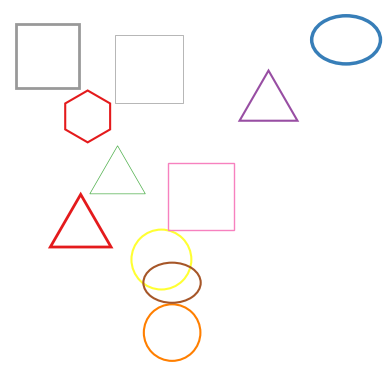[{"shape": "hexagon", "thickness": 1.5, "radius": 0.34, "center": [0.228, 0.698]}, {"shape": "triangle", "thickness": 2, "radius": 0.46, "center": [0.21, 0.404]}, {"shape": "oval", "thickness": 2.5, "radius": 0.45, "center": [0.899, 0.897]}, {"shape": "triangle", "thickness": 0.5, "radius": 0.42, "center": [0.305, 0.538]}, {"shape": "triangle", "thickness": 1.5, "radius": 0.43, "center": [0.697, 0.73]}, {"shape": "circle", "thickness": 1.5, "radius": 0.37, "center": [0.447, 0.136]}, {"shape": "circle", "thickness": 1.5, "radius": 0.39, "center": [0.419, 0.326]}, {"shape": "oval", "thickness": 1.5, "radius": 0.37, "center": [0.447, 0.266]}, {"shape": "square", "thickness": 1, "radius": 0.43, "center": [0.522, 0.49]}, {"shape": "square", "thickness": 2, "radius": 0.41, "center": [0.124, 0.855]}, {"shape": "square", "thickness": 0.5, "radius": 0.44, "center": [0.387, 0.821]}]